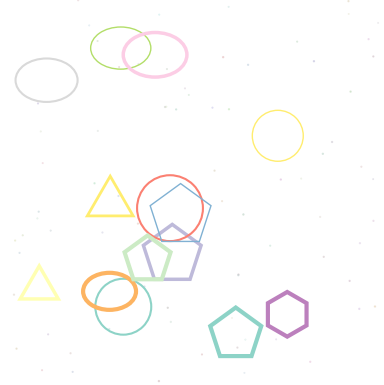[{"shape": "pentagon", "thickness": 3, "radius": 0.35, "center": [0.612, 0.132]}, {"shape": "circle", "thickness": 1.5, "radius": 0.36, "center": [0.32, 0.203]}, {"shape": "triangle", "thickness": 2.5, "radius": 0.29, "center": [0.102, 0.252]}, {"shape": "pentagon", "thickness": 2.5, "radius": 0.39, "center": [0.447, 0.338]}, {"shape": "circle", "thickness": 1.5, "radius": 0.43, "center": [0.442, 0.459]}, {"shape": "pentagon", "thickness": 1, "radius": 0.42, "center": [0.469, 0.44]}, {"shape": "oval", "thickness": 3, "radius": 0.34, "center": [0.285, 0.243]}, {"shape": "oval", "thickness": 1, "radius": 0.39, "center": [0.314, 0.875]}, {"shape": "oval", "thickness": 2.5, "radius": 0.41, "center": [0.403, 0.858]}, {"shape": "oval", "thickness": 1.5, "radius": 0.4, "center": [0.121, 0.792]}, {"shape": "hexagon", "thickness": 3, "radius": 0.29, "center": [0.746, 0.184]}, {"shape": "pentagon", "thickness": 3, "radius": 0.31, "center": [0.383, 0.325]}, {"shape": "triangle", "thickness": 2, "radius": 0.34, "center": [0.286, 0.474]}, {"shape": "circle", "thickness": 1, "radius": 0.33, "center": [0.722, 0.647]}]